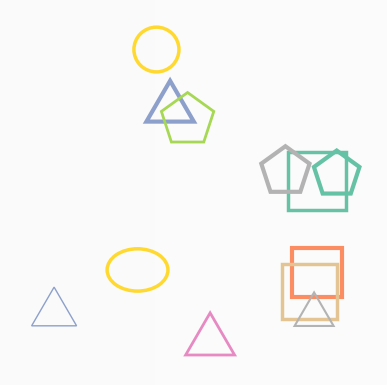[{"shape": "pentagon", "thickness": 3, "radius": 0.31, "center": [0.869, 0.547]}, {"shape": "square", "thickness": 2.5, "radius": 0.37, "center": [0.819, 0.53]}, {"shape": "square", "thickness": 3, "radius": 0.32, "center": [0.817, 0.292]}, {"shape": "triangle", "thickness": 1, "radius": 0.33, "center": [0.14, 0.187]}, {"shape": "triangle", "thickness": 3, "radius": 0.35, "center": [0.439, 0.719]}, {"shape": "triangle", "thickness": 2, "radius": 0.36, "center": [0.542, 0.114]}, {"shape": "pentagon", "thickness": 2, "radius": 0.36, "center": [0.484, 0.689]}, {"shape": "oval", "thickness": 2.5, "radius": 0.39, "center": [0.355, 0.299]}, {"shape": "circle", "thickness": 2.5, "radius": 0.29, "center": [0.404, 0.871]}, {"shape": "square", "thickness": 2.5, "radius": 0.35, "center": [0.8, 0.243]}, {"shape": "triangle", "thickness": 1.5, "radius": 0.29, "center": [0.811, 0.182]}, {"shape": "pentagon", "thickness": 3, "radius": 0.33, "center": [0.737, 0.555]}]